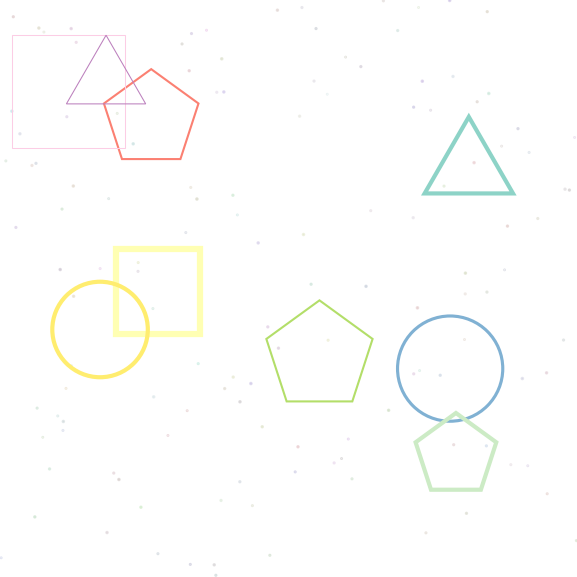[{"shape": "triangle", "thickness": 2, "radius": 0.44, "center": [0.812, 0.708]}, {"shape": "square", "thickness": 3, "radius": 0.37, "center": [0.274, 0.494]}, {"shape": "pentagon", "thickness": 1, "radius": 0.43, "center": [0.262, 0.793]}, {"shape": "circle", "thickness": 1.5, "radius": 0.46, "center": [0.779, 0.361]}, {"shape": "pentagon", "thickness": 1, "radius": 0.48, "center": [0.553, 0.382]}, {"shape": "square", "thickness": 0.5, "radius": 0.49, "center": [0.118, 0.841]}, {"shape": "triangle", "thickness": 0.5, "radius": 0.4, "center": [0.184, 0.859]}, {"shape": "pentagon", "thickness": 2, "radius": 0.37, "center": [0.79, 0.211]}, {"shape": "circle", "thickness": 2, "radius": 0.41, "center": [0.173, 0.429]}]